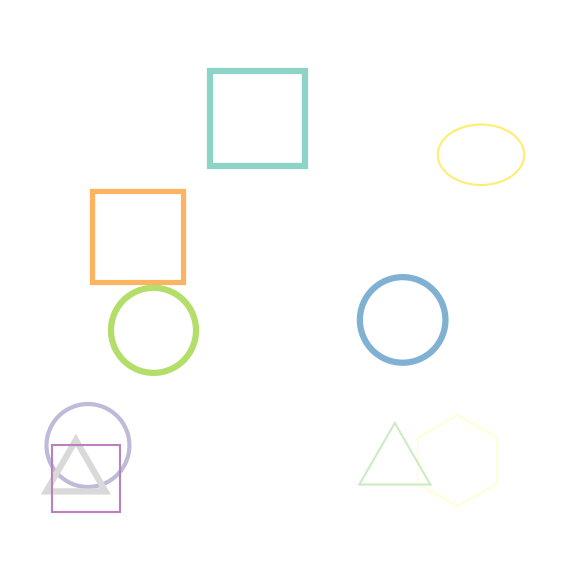[{"shape": "square", "thickness": 3, "radius": 0.41, "center": [0.445, 0.793]}, {"shape": "hexagon", "thickness": 0.5, "radius": 0.4, "center": [0.792, 0.201]}, {"shape": "circle", "thickness": 2, "radius": 0.36, "center": [0.152, 0.228]}, {"shape": "circle", "thickness": 3, "radius": 0.37, "center": [0.697, 0.445]}, {"shape": "square", "thickness": 2.5, "radius": 0.39, "center": [0.238, 0.589]}, {"shape": "circle", "thickness": 3, "radius": 0.37, "center": [0.266, 0.427]}, {"shape": "triangle", "thickness": 3, "radius": 0.3, "center": [0.131, 0.178]}, {"shape": "square", "thickness": 1, "radius": 0.29, "center": [0.149, 0.17]}, {"shape": "triangle", "thickness": 1, "radius": 0.36, "center": [0.684, 0.196]}, {"shape": "oval", "thickness": 1, "radius": 0.37, "center": [0.833, 0.731]}]